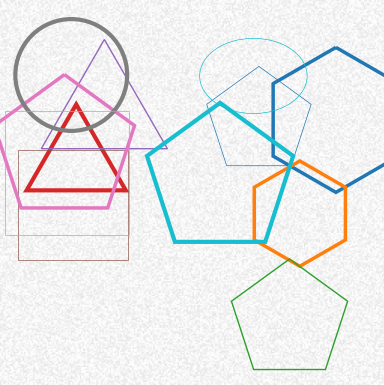[{"shape": "hexagon", "thickness": 2.5, "radius": 0.94, "center": [0.873, 0.689]}, {"shape": "pentagon", "thickness": 0.5, "radius": 0.71, "center": [0.673, 0.685]}, {"shape": "hexagon", "thickness": 2.5, "radius": 0.68, "center": [0.779, 0.445]}, {"shape": "pentagon", "thickness": 1, "radius": 0.79, "center": [0.752, 0.169]}, {"shape": "triangle", "thickness": 3, "radius": 0.74, "center": [0.198, 0.58]}, {"shape": "triangle", "thickness": 1, "radius": 0.95, "center": [0.271, 0.708]}, {"shape": "square", "thickness": 0.5, "radius": 0.71, "center": [0.19, 0.467]}, {"shape": "pentagon", "thickness": 2.5, "radius": 0.96, "center": [0.167, 0.615]}, {"shape": "circle", "thickness": 3, "radius": 0.73, "center": [0.185, 0.805]}, {"shape": "square", "thickness": 0.5, "radius": 0.8, "center": [0.174, 0.55]}, {"shape": "oval", "thickness": 0.5, "radius": 0.7, "center": [0.658, 0.803]}, {"shape": "pentagon", "thickness": 3, "radius": 1.0, "center": [0.572, 0.533]}]